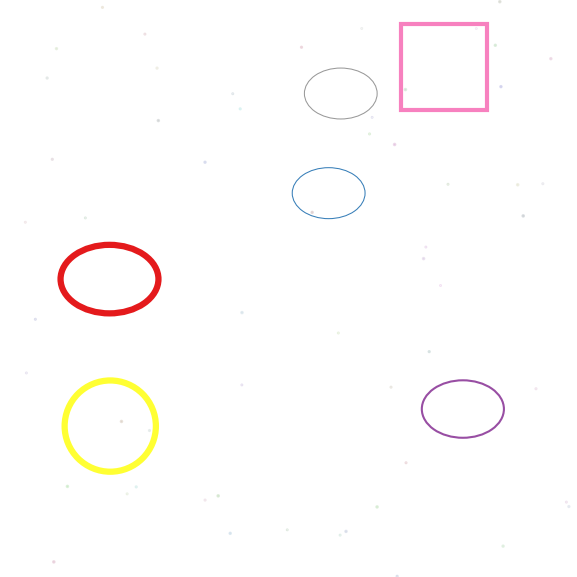[{"shape": "oval", "thickness": 3, "radius": 0.42, "center": [0.19, 0.516]}, {"shape": "oval", "thickness": 0.5, "radius": 0.32, "center": [0.569, 0.665]}, {"shape": "oval", "thickness": 1, "radius": 0.36, "center": [0.801, 0.291]}, {"shape": "circle", "thickness": 3, "radius": 0.4, "center": [0.191, 0.261]}, {"shape": "square", "thickness": 2, "radius": 0.37, "center": [0.769, 0.884]}, {"shape": "oval", "thickness": 0.5, "radius": 0.31, "center": [0.59, 0.837]}]